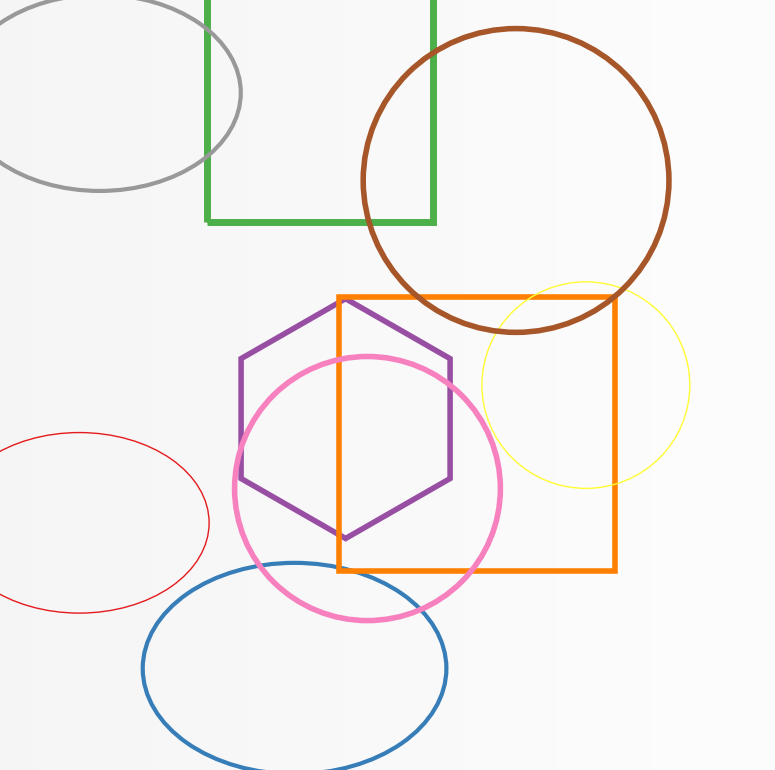[{"shape": "oval", "thickness": 0.5, "radius": 0.84, "center": [0.102, 0.321]}, {"shape": "oval", "thickness": 1.5, "radius": 0.98, "center": [0.38, 0.132]}, {"shape": "square", "thickness": 2.5, "radius": 0.73, "center": [0.413, 0.858]}, {"shape": "hexagon", "thickness": 2, "radius": 0.78, "center": [0.446, 0.456]}, {"shape": "square", "thickness": 2, "radius": 0.89, "center": [0.615, 0.436]}, {"shape": "circle", "thickness": 0.5, "radius": 0.67, "center": [0.756, 0.5]}, {"shape": "circle", "thickness": 2, "radius": 0.99, "center": [0.666, 0.766]}, {"shape": "circle", "thickness": 2, "radius": 0.86, "center": [0.474, 0.366]}, {"shape": "oval", "thickness": 1.5, "radius": 0.91, "center": [0.129, 0.879]}]